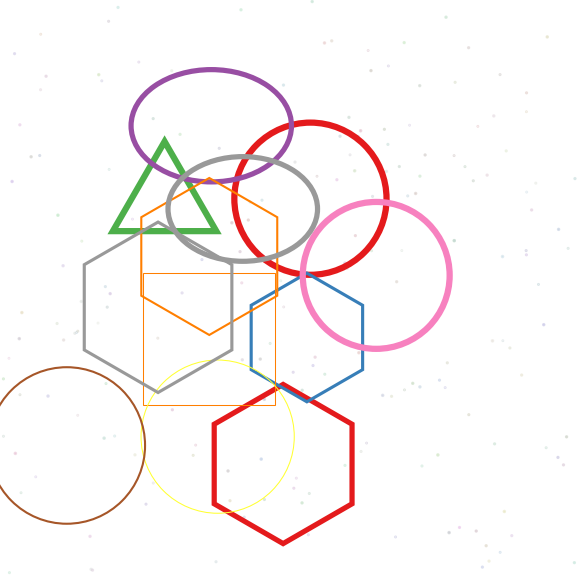[{"shape": "circle", "thickness": 3, "radius": 0.66, "center": [0.538, 0.655]}, {"shape": "hexagon", "thickness": 2.5, "radius": 0.69, "center": [0.49, 0.196]}, {"shape": "hexagon", "thickness": 1.5, "radius": 0.56, "center": [0.531, 0.415]}, {"shape": "triangle", "thickness": 3, "radius": 0.52, "center": [0.285, 0.651]}, {"shape": "oval", "thickness": 2.5, "radius": 0.69, "center": [0.366, 0.781]}, {"shape": "hexagon", "thickness": 1, "radius": 0.68, "center": [0.362, 0.555]}, {"shape": "square", "thickness": 0.5, "radius": 0.57, "center": [0.361, 0.413]}, {"shape": "circle", "thickness": 0.5, "radius": 0.66, "center": [0.377, 0.243]}, {"shape": "circle", "thickness": 1, "radius": 0.68, "center": [0.116, 0.228]}, {"shape": "circle", "thickness": 3, "radius": 0.64, "center": [0.651, 0.522]}, {"shape": "oval", "thickness": 2.5, "radius": 0.65, "center": [0.42, 0.637]}, {"shape": "hexagon", "thickness": 1.5, "radius": 0.74, "center": [0.274, 0.467]}]